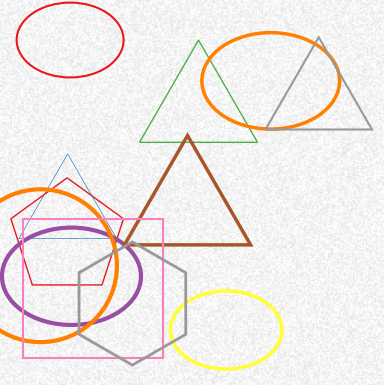[{"shape": "oval", "thickness": 1.5, "radius": 0.69, "center": [0.182, 0.896]}, {"shape": "pentagon", "thickness": 1, "radius": 0.77, "center": [0.174, 0.384]}, {"shape": "triangle", "thickness": 0.5, "radius": 0.73, "center": [0.176, 0.454]}, {"shape": "triangle", "thickness": 1, "radius": 0.89, "center": [0.516, 0.719]}, {"shape": "oval", "thickness": 3, "radius": 0.9, "center": [0.186, 0.282]}, {"shape": "oval", "thickness": 2.5, "radius": 0.89, "center": [0.703, 0.79]}, {"shape": "circle", "thickness": 3, "radius": 0.99, "center": [0.105, 0.31]}, {"shape": "oval", "thickness": 2.5, "radius": 0.72, "center": [0.587, 0.143]}, {"shape": "triangle", "thickness": 2.5, "radius": 0.95, "center": [0.487, 0.459]}, {"shape": "square", "thickness": 1.5, "radius": 0.91, "center": [0.242, 0.251]}, {"shape": "hexagon", "thickness": 2, "radius": 0.8, "center": [0.344, 0.212]}, {"shape": "triangle", "thickness": 1.5, "radius": 0.8, "center": [0.828, 0.743]}]